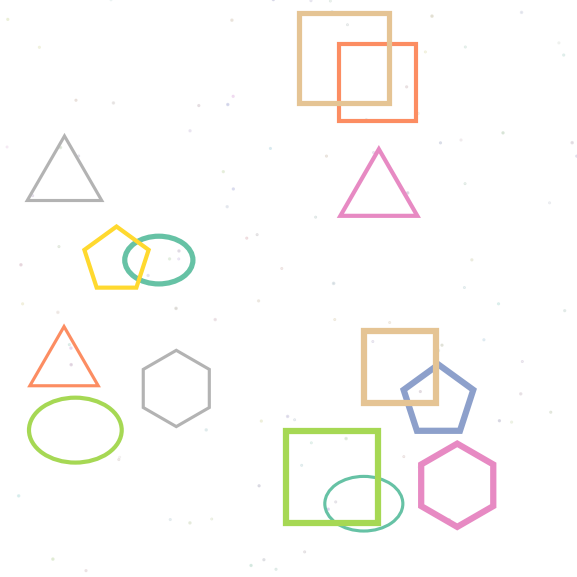[{"shape": "oval", "thickness": 2.5, "radius": 0.3, "center": [0.275, 0.549]}, {"shape": "oval", "thickness": 1.5, "radius": 0.34, "center": [0.63, 0.127]}, {"shape": "square", "thickness": 2, "radius": 0.33, "center": [0.654, 0.856]}, {"shape": "triangle", "thickness": 1.5, "radius": 0.34, "center": [0.111, 0.365]}, {"shape": "pentagon", "thickness": 3, "radius": 0.32, "center": [0.759, 0.304]}, {"shape": "triangle", "thickness": 2, "radius": 0.38, "center": [0.656, 0.664]}, {"shape": "hexagon", "thickness": 3, "radius": 0.36, "center": [0.792, 0.159]}, {"shape": "square", "thickness": 3, "radius": 0.4, "center": [0.574, 0.173]}, {"shape": "oval", "thickness": 2, "radius": 0.4, "center": [0.13, 0.254]}, {"shape": "pentagon", "thickness": 2, "radius": 0.29, "center": [0.202, 0.548]}, {"shape": "square", "thickness": 2.5, "radius": 0.39, "center": [0.596, 0.898]}, {"shape": "square", "thickness": 3, "radius": 0.31, "center": [0.692, 0.364]}, {"shape": "hexagon", "thickness": 1.5, "radius": 0.33, "center": [0.305, 0.326]}, {"shape": "triangle", "thickness": 1.5, "radius": 0.37, "center": [0.112, 0.689]}]